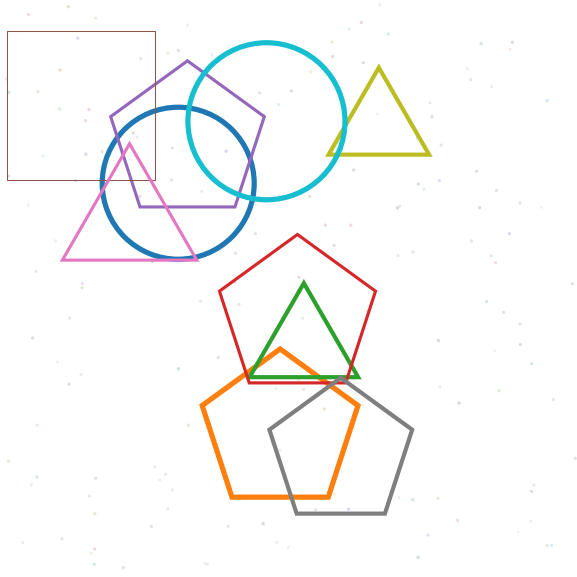[{"shape": "circle", "thickness": 2.5, "radius": 0.66, "center": [0.309, 0.682]}, {"shape": "pentagon", "thickness": 2.5, "radius": 0.71, "center": [0.485, 0.253]}, {"shape": "triangle", "thickness": 2, "radius": 0.54, "center": [0.526, 0.4]}, {"shape": "pentagon", "thickness": 1.5, "radius": 0.71, "center": [0.515, 0.451]}, {"shape": "pentagon", "thickness": 1.5, "radius": 0.7, "center": [0.325, 0.754]}, {"shape": "square", "thickness": 0.5, "radius": 0.64, "center": [0.14, 0.817]}, {"shape": "triangle", "thickness": 1.5, "radius": 0.67, "center": [0.224, 0.616]}, {"shape": "pentagon", "thickness": 2, "radius": 0.65, "center": [0.59, 0.215]}, {"shape": "triangle", "thickness": 2, "radius": 0.5, "center": [0.656, 0.782]}, {"shape": "circle", "thickness": 2.5, "radius": 0.68, "center": [0.461, 0.789]}]